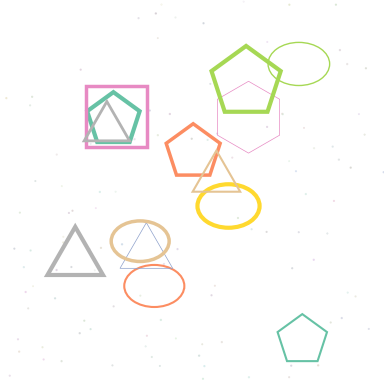[{"shape": "pentagon", "thickness": 3, "radius": 0.36, "center": [0.295, 0.689]}, {"shape": "pentagon", "thickness": 1.5, "radius": 0.34, "center": [0.785, 0.117]}, {"shape": "pentagon", "thickness": 2.5, "radius": 0.37, "center": [0.502, 0.605]}, {"shape": "oval", "thickness": 1.5, "radius": 0.39, "center": [0.401, 0.257]}, {"shape": "triangle", "thickness": 0.5, "radius": 0.4, "center": [0.38, 0.343]}, {"shape": "hexagon", "thickness": 0.5, "radius": 0.47, "center": [0.646, 0.696]}, {"shape": "square", "thickness": 2.5, "radius": 0.4, "center": [0.302, 0.698]}, {"shape": "oval", "thickness": 1, "radius": 0.4, "center": [0.776, 0.834]}, {"shape": "pentagon", "thickness": 3, "radius": 0.47, "center": [0.639, 0.786]}, {"shape": "oval", "thickness": 3, "radius": 0.4, "center": [0.594, 0.465]}, {"shape": "oval", "thickness": 2.5, "radius": 0.38, "center": [0.364, 0.374]}, {"shape": "triangle", "thickness": 1.5, "radius": 0.36, "center": [0.562, 0.538]}, {"shape": "triangle", "thickness": 3, "radius": 0.42, "center": [0.195, 0.327]}, {"shape": "triangle", "thickness": 2, "radius": 0.34, "center": [0.278, 0.668]}]